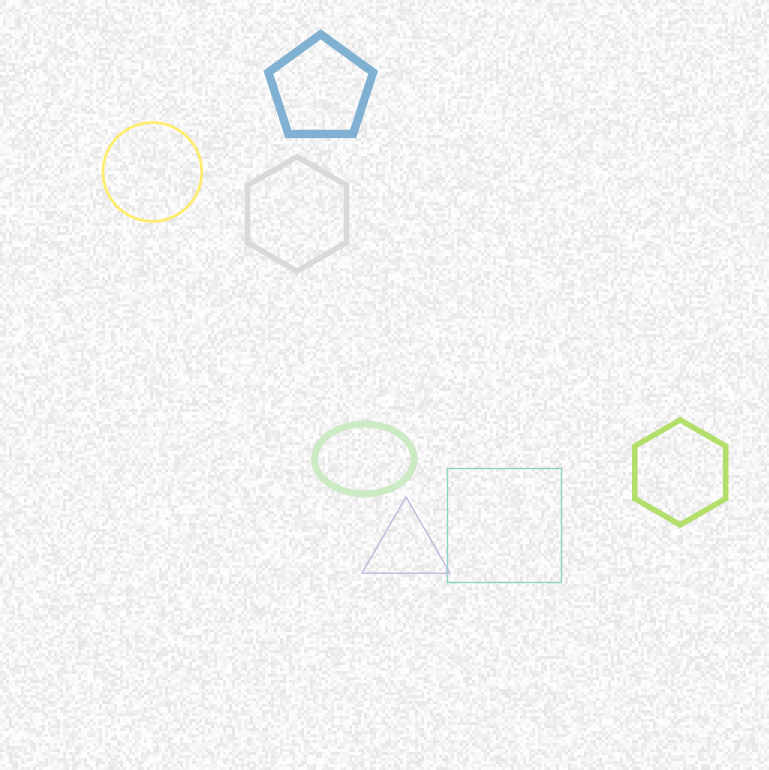[{"shape": "square", "thickness": 0.5, "radius": 0.37, "center": [0.655, 0.318]}, {"shape": "triangle", "thickness": 0.5, "radius": 0.33, "center": [0.527, 0.289]}, {"shape": "pentagon", "thickness": 3, "radius": 0.36, "center": [0.417, 0.884]}, {"shape": "hexagon", "thickness": 2, "radius": 0.34, "center": [0.883, 0.387]}, {"shape": "hexagon", "thickness": 2, "radius": 0.37, "center": [0.386, 0.722]}, {"shape": "oval", "thickness": 2.5, "radius": 0.32, "center": [0.473, 0.404]}, {"shape": "circle", "thickness": 1, "radius": 0.32, "center": [0.198, 0.777]}]